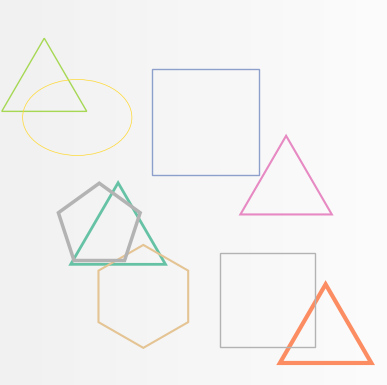[{"shape": "triangle", "thickness": 2, "radius": 0.71, "center": [0.305, 0.384]}, {"shape": "triangle", "thickness": 3, "radius": 0.68, "center": [0.84, 0.125]}, {"shape": "square", "thickness": 1, "radius": 0.69, "center": [0.531, 0.683]}, {"shape": "triangle", "thickness": 1.5, "radius": 0.68, "center": [0.738, 0.511]}, {"shape": "triangle", "thickness": 1, "radius": 0.63, "center": [0.114, 0.774]}, {"shape": "oval", "thickness": 0.5, "radius": 0.7, "center": [0.199, 0.695]}, {"shape": "hexagon", "thickness": 1.5, "radius": 0.67, "center": [0.37, 0.23]}, {"shape": "pentagon", "thickness": 2.5, "radius": 0.55, "center": [0.256, 0.413]}, {"shape": "square", "thickness": 1, "radius": 0.61, "center": [0.69, 0.221]}]